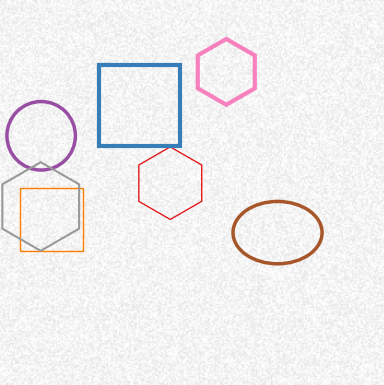[{"shape": "hexagon", "thickness": 1, "radius": 0.47, "center": [0.442, 0.524]}, {"shape": "square", "thickness": 3, "radius": 0.52, "center": [0.362, 0.726]}, {"shape": "circle", "thickness": 2.5, "radius": 0.44, "center": [0.107, 0.647]}, {"shape": "square", "thickness": 1, "radius": 0.41, "center": [0.133, 0.429]}, {"shape": "oval", "thickness": 2.5, "radius": 0.58, "center": [0.721, 0.396]}, {"shape": "hexagon", "thickness": 3, "radius": 0.43, "center": [0.588, 0.813]}, {"shape": "hexagon", "thickness": 1.5, "radius": 0.58, "center": [0.106, 0.464]}]